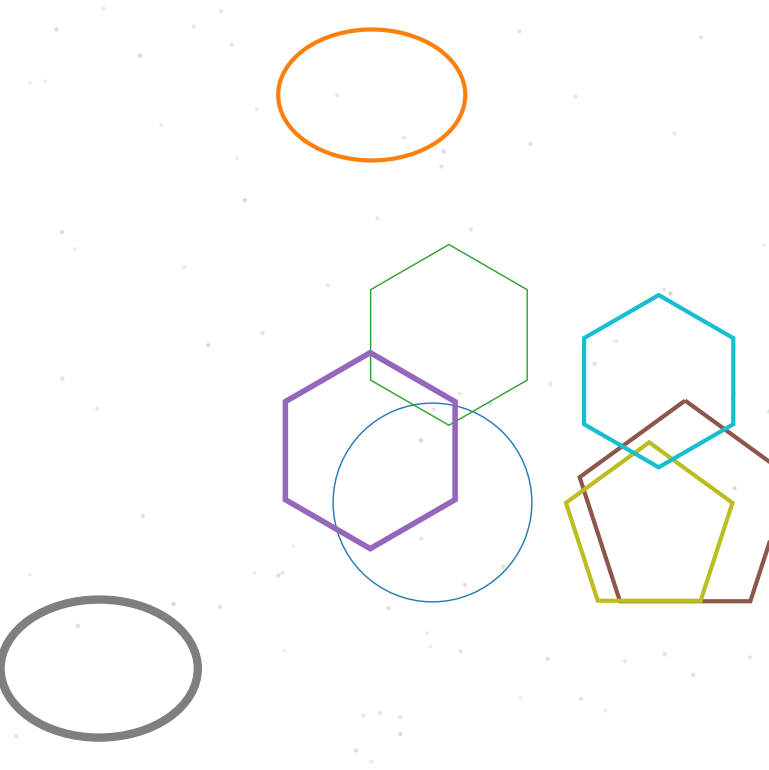[{"shape": "circle", "thickness": 0.5, "radius": 0.65, "center": [0.562, 0.347]}, {"shape": "oval", "thickness": 1.5, "radius": 0.61, "center": [0.483, 0.877]}, {"shape": "hexagon", "thickness": 0.5, "radius": 0.59, "center": [0.583, 0.565]}, {"shape": "hexagon", "thickness": 2, "radius": 0.64, "center": [0.481, 0.415]}, {"shape": "pentagon", "thickness": 1.5, "radius": 0.72, "center": [0.89, 0.336]}, {"shape": "oval", "thickness": 3, "radius": 0.64, "center": [0.129, 0.132]}, {"shape": "pentagon", "thickness": 1.5, "radius": 0.57, "center": [0.843, 0.312]}, {"shape": "hexagon", "thickness": 1.5, "radius": 0.56, "center": [0.855, 0.505]}]